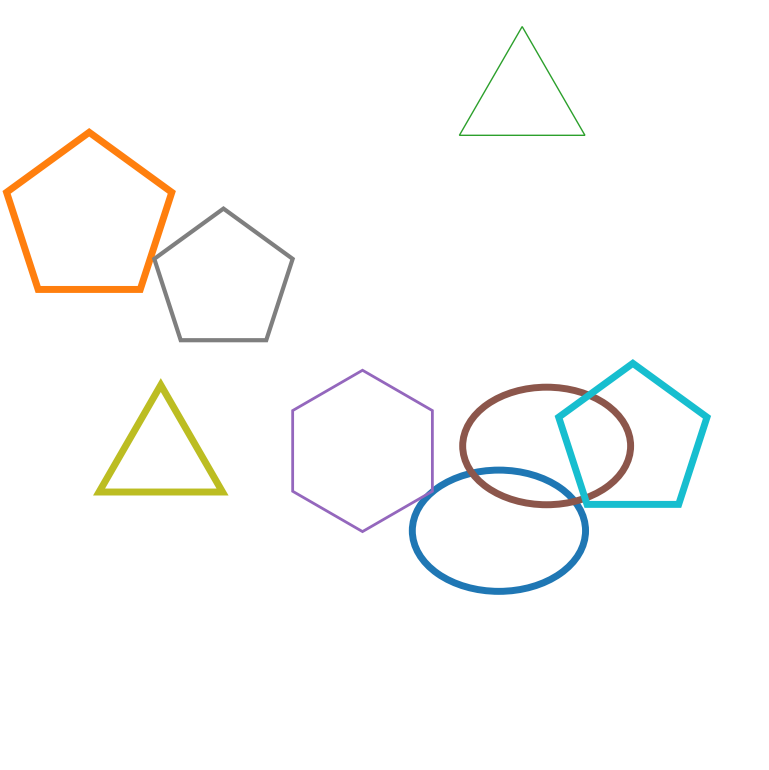[{"shape": "oval", "thickness": 2.5, "radius": 0.56, "center": [0.648, 0.311]}, {"shape": "pentagon", "thickness": 2.5, "radius": 0.56, "center": [0.116, 0.715]}, {"shape": "triangle", "thickness": 0.5, "radius": 0.47, "center": [0.678, 0.871]}, {"shape": "hexagon", "thickness": 1, "radius": 0.52, "center": [0.471, 0.414]}, {"shape": "oval", "thickness": 2.5, "radius": 0.55, "center": [0.71, 0.421]}, {"shape": "pentagon", "thickness": 1.5, "radius": 0.47, "center": [0.29, 0.635]}, {"shape": "triangle", "thickness": 2.5, "radius": 0.46, "center": [0.209, 0.407]}, {"shape": "pentagon", "thickness": 2.5, "radius": 0.51, "center": [0.822, 0.427]}]